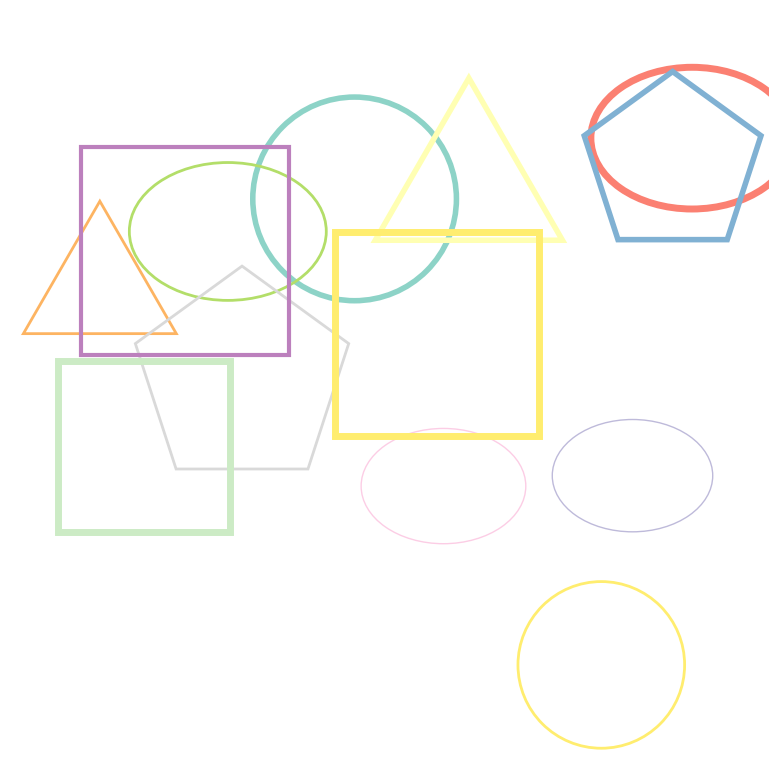[{"shape": "circle", "thickness": 2, "radius": 0.66, "center": [0.461, 0.742]}, {"shape": "triangle", "thickness": 2, "radius": 0.7, "center": [0.609, 0.758]}, {"shape": "oval", "thickness": 0.5, "radius": 0.52, "center": [0.821, 0.382]}, {"shape": "oval", "thickness": 2.5, "radius": 0.66, "center": [0.899, 0.821]}, {"shape": "pentagon", "thickness": 2, "radius": 0.6, "center": [0.874, 0.786]}, {"shape": "triangle", "thickness": 1, "radius": 0.57, "center": [0.13, 0.624]}, {"shape": "oval", "thickness": 1, "radius": 0.64, "center": [0.296, 0.699]}, {"shape": "oval", "thickness": 0.5, "radius": 0.53, "center": [0.576, 0.369]}, {"shape": "pentagon", "thickness": 1, "radius": 0.73, "center": [0.314, 0.509]}, {"shape": "square", "thickness": 1.5, "radius": 0.67, "center": [0.241, 0.674]}, {"shape": "square", "thickness": 2.5, "radius": 0.56, "center": [0.187, 0.42]}, {"shape": "circle", "thickness": 1, "radius": 0.54, "center": [0.781, 0.136]}, {"shape": "square", "thickness": 2.5, "radius": 0.66, "center": [0.567, 0.566]}]